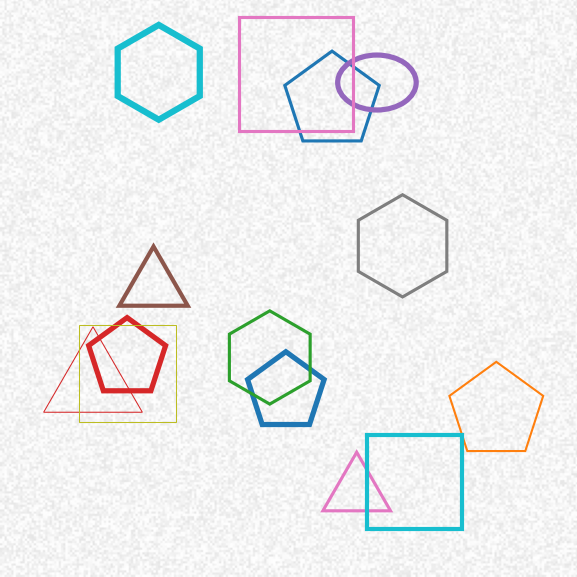[{"shape": "pentagon", "thickness": 1.5, "radius": 0.43, "center": [0.575, 0.825]}, {"shape": "pentagon", "thickness": 2.5, "radius": 0.35, "center": [0.495, 0.32]}, {"shape": "pentagon", "thickness": 1, "radius": 0.43, "center": [0.859, 0.287]}, {"shape": "hexagon", "thickness": 1.5, "radius": 0.4, "center": [0.467, 0.38]}, {"shape": "triangle", "thickness": 0.5, "radius": 0.49, "center": [0.161, 0.335]}, {"shape": "pentagon", "thickness": 2.5, "radius": 0.35, "center": [0.22, 0.379]}, {"shape": "oval", "thickness": 2.5, "radius": 0.34, "center": [0.653, 0.856]}, {"shape": "triangle", "thickness": 2, "radius": 0.34, "center": [0.266, 0.504]}, {"shape": "triangle", "thickness": 1.5, "radius": 0.34, "center": [0.618, 0.148]}, {"shape": "square", "thickness": 1.5, "radius": 0.49, "center": [0.512, 0.871]}, {"shape": "hexagon", "thickness": 1.5, "radius": 0.44, "center": [0.697, 0.573]}, {"shape": "square", "thickness": 0.5, "radius": 0.42, "center": [0.221, 0.353]}, {"shape": "hexagon", "thickness": 3, "radius": 0.41, "center": [0.275, 0.874]}, {"shape": "square", "thickness": 2, "radius": 0.41, "center": [0.718, 0.165]}]